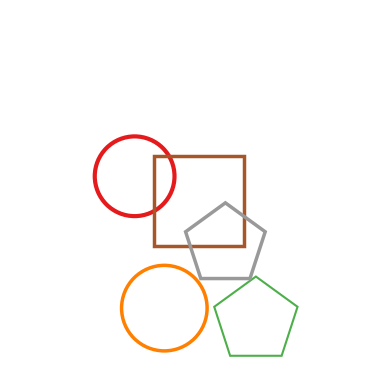[{"shape": "circle", "thickness": 3, "radius": 0.52, "center": [0.35, 0.542]}, {"shape": "pentagon", "thickness": 1.5, "radius": 0.57, "center": [0.665, 0.168]}, {"shape": "circle", "thickness": 2.5, "radius": 0.56, "center": [0.427, 0.2]}, {"shape": "square", "thickness": 2.5, "radius": 0.58, "center": [0.517, 0.478]}, {"shape": "pentagon", "thickness": 2.5, "radius": 0.54, "center": [0.585, 0.364]}]